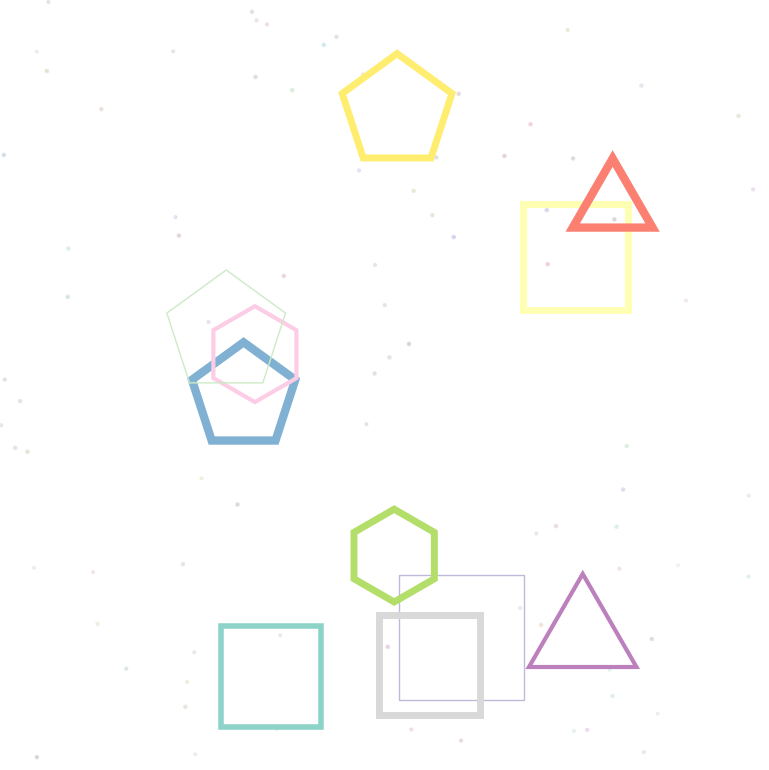[{"shape": "square", "thickness": 2, "radius": 0.33, "center": [0.352, 0.122]}, {"shape": "square", "thickness": 2.5, "radius": 0.34, "center": [0.748, 0.666]}, {"shape": "square", "thickness": 0.5, "radius": 0.41, "center": [0.599, 0.172]}, {"shape": "triangle", "thickness": 3, "radius": 0.3, "center": [0.796, 0.734]}, {"shape": "pentagon", "thickness": 3, "radius": 0.35, "center": [0.316, 0.485]}, {"shape": "hexagon", "thickness": 2.5, "radius": 0.3, "center": [0.512, 0.278]}, {"shape": "hexagon", "thickness": 1.5, "radius": 0.31, "center": [0.331, 0.54]}, {"shape": "square", "thickness": 2.5, "radius": 0.32, "center": [0.558, 0.136]}, {"shape": "triangle", "thickness": 1.5, "radius": 0.4, "center": [0.757, 0.174]}, {"shape": "pentagon", "thickness": 0.5, "radius": 0.41, "center": [0.294, 0.568]}, {"shape": "pentagon", "thickness": 2.5, "radius": 0.37, "center": [0.516, 0.855]}]